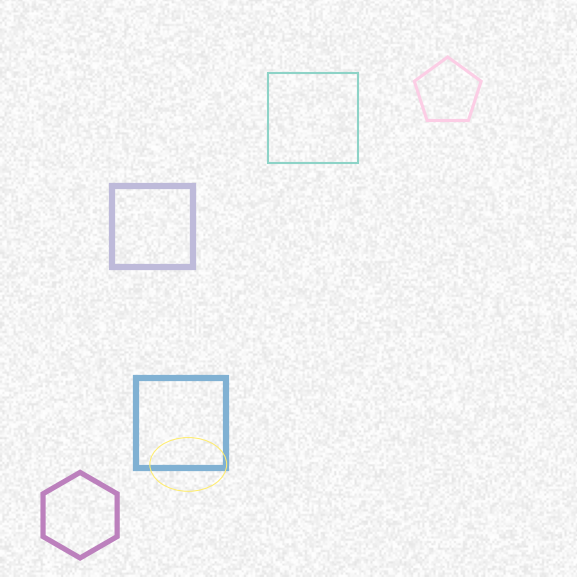[{"shape": "square", "thickness": 1, "radius": 0.39, "center": [0.542, 0.795]}, {"shape": "square", "thickness": 3, "radius": 0.35, "center": [0.265, 0.606]}, {"shape": "square", "thickness": 3, "radius": 0.39, "center": [0.313, 0.267]}, {"shape": "pentagon", "thickness": 1.5, "radius": 0.3, "center": [0.775, 0.84]}, {"shape": "hexagon", "thickness": 2.5, "radius": 0.37, "center": [0.139, 0.107]}, {"shape": "oval", "thickness": 0.5, "radius": 0.33, "center": [0.326, 0.195]}]